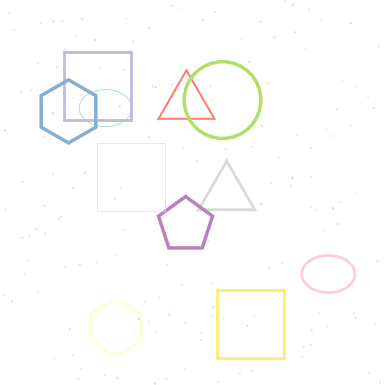[{"shape": "oval", "thickness": 0.5, "radius": 0.34, "center": [0.274, 0.719]}, {"shape": "hexagon", "thickness": 1, "radius": 0.37, "center": [0.301, 0.149]}, {"shape": "square", "thickness": 2, "radius": 0.44, "center": [0.253, 0.778]}, {"shape": "triangle", "thickness": 1.5, "radius": 0.42, "center": [0.484, 0.733]}, {"shape": "hexagon", "thickness": 2.5, "radius": 0.41, "center": [0.178, 0.711]}, {"shape": "circle", "thickness": 2.5, "radius": 0.5, "center": [0.578, 0.74]}, {"shape": "oval", "thickness": 2, "radius": 0.34, "center": [0.853, 0.288]}, {"shape": "triangle", "thickness": 2, "radius": 0.42, "center": [0.589, 0.497]}, {"shape": "pentagon", "thickness": 2.5, "radius": 0.37, "center": [0.482, 0.416]}, {"shape": "square", "thickness": 0.5, "radius": 0.44, "center": [0.341, 0.54]}, {"shape": "square", "thickness": 2, "radius": 0.44, "center": [0.65, 0.158]}]